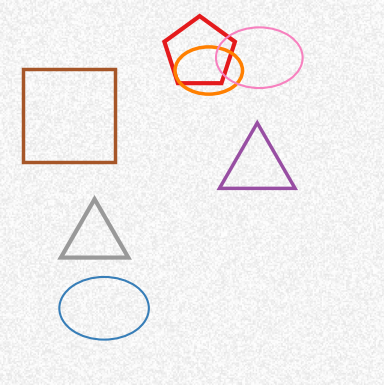[{"shape": "pentagon", "thickness": 3, "radius": 0.48, "center": [0.519, 0.862]}, {"shape": "oval", "thickness": 1.5, "radius": 0.58, "center": [0.27, 0.199]}, {"shape": "triangle", "thickness": 2.5, "radius": 0.57, "center": [0.668, 0.567]}, {"shape": "oval", "thickness": 2.5, "radius": 0.44, "center": [0.542, 0.817]}, {"shape": "square", "thickness": 2.5, "radius": 0.6, "center": [0.179, 0.7]}, {"shape": "oval", "thickness": 1.5, "radius": 0.56, "center": [0.674, 0.85]}, {"shape": "triangle", "thickness": 3, "radius": 0.51, "center": [0.246, 0.382]}]